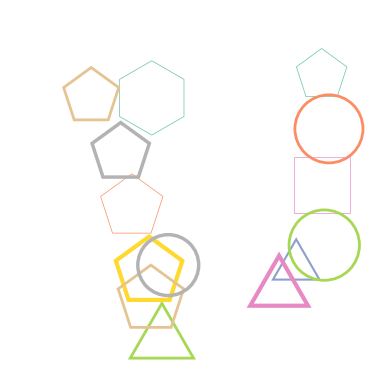[{"shape": "hexagon", "thickness": 0.5, "radius": 0.48, "center": [0.394, 0.746]}, {"shape": "pentagon", "thickness": 0.5, "radius": 0.34, "center": [0.835, 0.805]}, {"shape": "pentagon", "thickness": 0.5, "radius": 0.43, "center": [0.342, 0.463]}, {"shape": "circle", "thickness": 2, "radius": 0.44, "center": [0.854, 0.665]}, {"shape": "triangle", "thickness": 1.5, "radius": 0.35, "center": [0.769, 0.309]}, {"shape": "square", "thickness": 0.5, "radius": 0.36, "center": [0.836, 0.52]}, {"shape": "triangle", "thickness": 3, "radius": 0.43, "center": [0.725, 0.249]}, {"shape": "circle", "thickness": 2, "radius": 0.46, "center": [0.842, 0.363]}, {"shape": "triangle", "thickness": 2, "radius": 0.47, "center": [0.421, 0.117]}, {"shape": "pentagon", "thickness": 3, "radius": 0.45, "center": [0.387, 0.295]}, {"shape": "pentagon", "thickness": 2, "radius": 0.45, "center": [0.392, 0.222]}, {"shape": "pentagon", "thickness": 2, "radius": 0.38, "center": [0.237, 0.749]}, {"shape": "circle", "thickness": 2.5, "radius": 0.4, "center": [0.437, 0.311]}, {"shape": "pentagon", "thickness": 2.5, "radius": 0.39, "center": [0.314, 0.603]}]